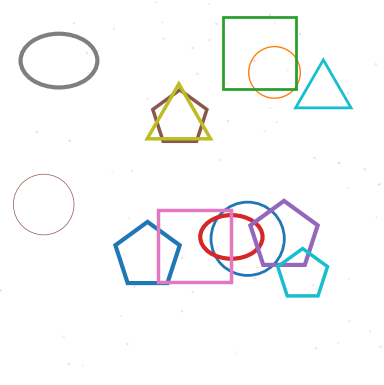[{"shape": "pentagon", "thickness": 3, "radius": 0.44, "center": [0.383, 0.336]}, {"shape": "circle", "thickness": 2, "radius": 0.48, "center": [0.643, 0.38]}, {"shape": "circle", "thickness": 1, "radius": 0.34, "center": [0.713, 0.812]}, {"shape": "square", "thickness": 2, "radius": 0.47, "center": [0.674, 0.862]}, {"shape": "oval", "thickness": 3, "radius": 0.4, "center": [0.601, 0.385]}, {"shape": "pentagon", "thickness": 3, "radius": 0.46, "center": [0.738, 0.386]}, {"shape": "circle", "thickness": 0.5, "radius": 0.39, "center": [0.113, 0.469]}, {"shape": "pentagon", "thickness": 2.5, "radius": 0.37, "center": [0.467, 0.693]}, {"shape": "square", "thickness": 2.5, "radius": 0.47, "center": [0.505, 0.361]}, {"shape": "oval", "thickness": 3, "radius": 0.5, "center": [0.153, 0.843]}, {"shape": "triangle", "thickness": 2.5, "radius": 0.48, "center": [0.465, 0.687]}, {"shape": "triangle", "thickness": 2, "radius": 0.42, "center": [0.84, 0.761]}, {"shape": "pentagon", "thickness": 2.5, "radius": 0.34, "center": [0.786, 0.286]}]